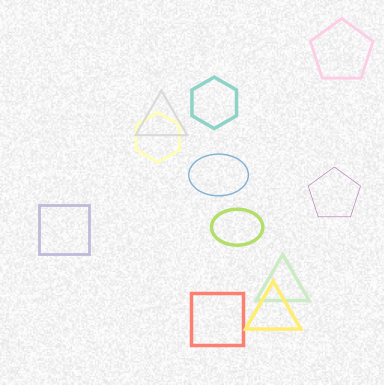[{"shape": "hexagon", "thickness": 2.5, "radius": 0.33, "center": [0.556, 0.733]}, {"shape": "hexagon", "thickness": 2, "radius": 0.32, "center": [0.41, 0.643]}, {"shape": "square", "thickness": 2, "radius": 0.32, "center": [0.166, 0.404]}, {"shape": "square", "thickness": 2.5, "radius": 0.34, "center": [0.565, 0.172]}, {"shape": "oval", "thickness": 1, "radius": 0.39, "center": [0.568, 0.546]}, {"shape": "oval", "thickness": 2.5, "radius": 0.33, "center": [0.616, 0.41]}, {"shape": "pentagon", "thickness": 2, "radius": 0.43, "center": [0.888, 0.866]}, {"shape": "triangle", "thickness": 1.5, "radius": 0.39, "center": [0.419, 0.688]}, {"shape": "pentagon", "thickness": 0.5, "radius": 0.36, "center": [0.868, 0.495]}, {"shape": "triangle", "thickness": 2.5, "radius": 0.4, "center": [0.734, 0.259]}, {"shape": "triangle", "thickness": 2.5, "radius": 0.41, "center": [0.71, 0.187]}]